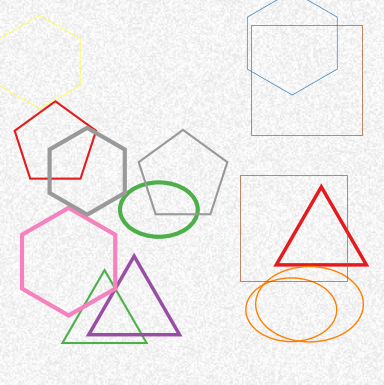[{"shape": "triangle", "thickness": 2.5, "radius": 0.68, "center": [0.835, 0.38]}, {"shape": "pentagon", "thickness": 1.5, "radius": 0.56, "center": [0.144, 0.626]}, {"shape": "hexagon", "thickness": 0.5, "radius": 0.67, "center": [0.759, 0.888]}, {"shape": "triangle", "thickness": 1.5, "radius": 0.63, "center": [0.272, 0.172]}, {"shape": "oval", "thickness": 3, "radius": 0.5, "center": [0.413, 0.456]}, {"shape": "triangle", "thickness": 2.5, "radius": 0.68, "center": [0.348, 0.199]}, {"shape": "oval", "thickness": 1, "radius": 0.59, "center": [0.757, 0.195]}, {"shape": "oval", "thickness": 1, "radius": 0.7, "center": [0.804, 0.21]}, {"shape": "hexagon", "thickness": 0.5, "radius": 0.61, "center": [0.103, 0.839]}, {"shape": "square", "thickness": 0.5, "radius": 0.72, "center": [0.795, 0.792]}, {"shape": "square", "thickness": 0.5, "radius": 0.69, "center": [0.762, 0.408]}, {"shape": "hexagon", "thickness": 3, "radius": 0.7, "center": [0.178, 0.32]}, {"shape": "pentagon", "thickness": 1.5, "radius": 0.61, "center": [0.475, 0.541]}, {"shape": "hexagon", "thickness": 3, "radius": 0.56, "center": [0.226, 0.555]}]